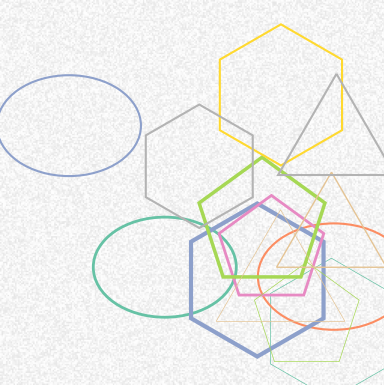[{"shape": "oval", "thickness": 2, "radius": 0.93, "center": [0.428, 0.306]}, {"shape": "hexagon", "thickness": 0.5, "radius": 0.92, "center": [0.861, 0.146]}, {"shape": "oval", "thickness": 1.5, "radius": 0.99, "center": [0.867, 0.282]}, {"shape": "hexagon", "thickness": 3, "radius": 0.99, "center": [0.668, 0.273]}, {"shape": "oval", "thickness": 1.5, "radius": 0.94, "center": [0.179, 0.674]}, {"shape": "pentagon", "thickness": 2, "radius": 0.72, "center": [0.705, 0.349]}, {"shape": "pentagon", "thickness": 2.5, "radius": 0.86, "center": [0.681, 0.42]}, {"shape": "pentagon", "thickness": 0.5, "radius": 0.71, "center": [0.797, 0.176]}, {"shape": "hexagon", "thickness": 1.5, "radius": 0.92, "center": [0.73, 0.754]}, {"shape": "triangle", "thickness": 1, "radius": 0.82, "center": [0.861, 0.388]}, {"shape": "triangle", "thickness": 0.5, "radius": 0.97, "center": [0.729, 0.262]}, {"shape": "hexagon", "thickness": 1.5, "radius": 0.8, "center": [0.518, 0.568]}, {"shape": "triangle", "thickness": 1.5, "radius": 0.88, "center": [0.874, 0.633]}]